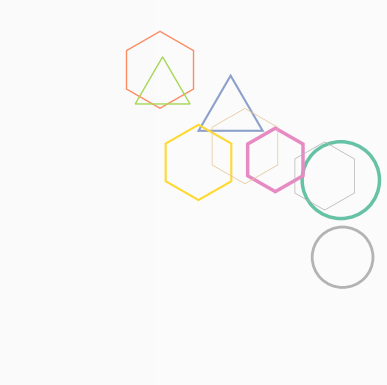[{"shape": "circle", "thickness": 2.5, "radius": 0.5, "center": [0.88, 0.532]}, {"shape": "hexagon", "thickness": 1, "radius": 0.5, "center": [0.413, 0.819]}, {"shape": "triangle", "thickness": 1.5, "radius": 0.48, "center": [0.595, 0.708]}, {"shape": "hexagon", "thickness": 2.5, "radius": 0.41, "center": [0.711, 0.585]}, {"shape": "triangle", "thickness": 1, "radius": 0.41, "center": [0.42, 0.771]}, {"shape": "hexagon", "thickness": 1.5, "radius": 0.49, "center": [0.512, 0.578]}, {"shape": "hexagon", "thickness": 0.5, "radius": 0.49, "center": [0.632, 0.621]}, {"shape": "hexagon", "thickness": 0.5, "radius": 0.44, "center": [0.838, 0.543]}, {"shape": "circle", "thickness": 2, "radius": 0.39, "center": [0.884, 0.332]}]